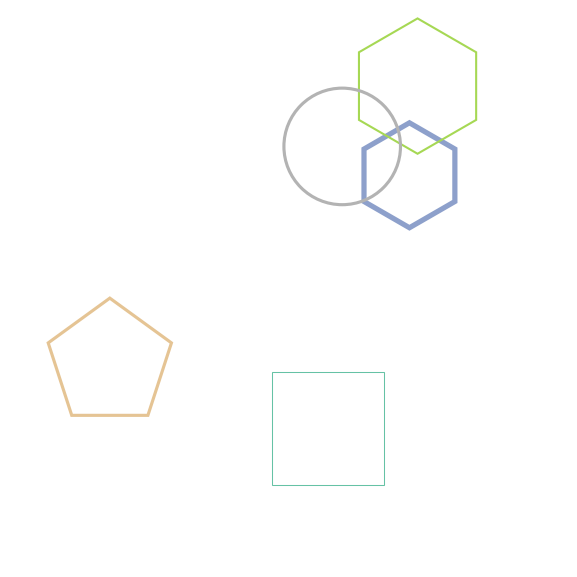[{"shape": "square", "thickness": 0.5, "radius": 0.49, "center": [0.568, 0.257]}, {"shape": "hexagon", "thickness": 2.5, "radius": 0.45, "center": [0.709, 0.696]}, {"shape": "hexagon", "thickness": 1, "radius": 0.59, "center": [0.723, 0.85]}, {"shape": "pentagon", "thickness": 1.5, "radius": 0.56, "center": [0.19, 0.371]}, {"shape": "circle", "thickness": 1.5, "radius": 0.5, "center": [0.593, 0.746]}]